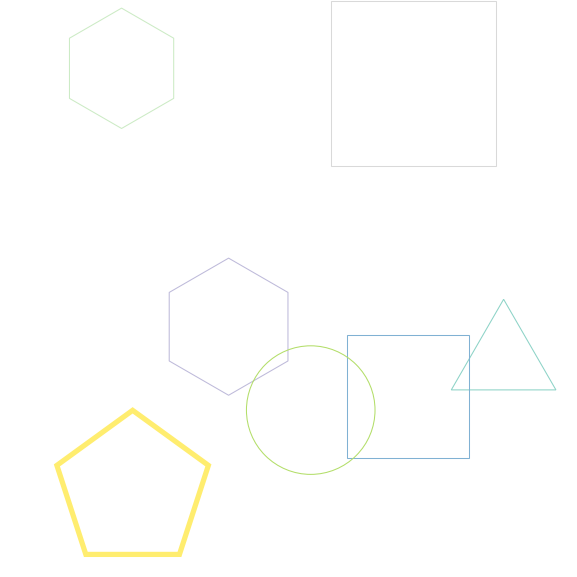[{"shape": "triangle", "thickness": 0.5, "radius": 0.52, "center": [0.872, 0.376]}, {"shape": "hexagon", "thickness": 0.5, "radius": 0.59, "center": [0.396, 0.433]}, {"shape": "square", "thickness": 0.5, "radius": 0.53, "center": [0.707, 0.312]}, {"shape": "circle", "thickness": 0.5, "radius": 0.56, "center": [0.538, 0.289]}, {"shape": "square", "thickness": 0.5, "radius": 0.72, "center": [0.716, 0.855]}, {"shape": "hexagon", "thickness": 0.5, "radius": 0.52, "center": [0.211, 0.881]}, {"shape": "pentagon", "thickness": 2.5, "radius": 0.69, "center": [0.23, 0.151]}]